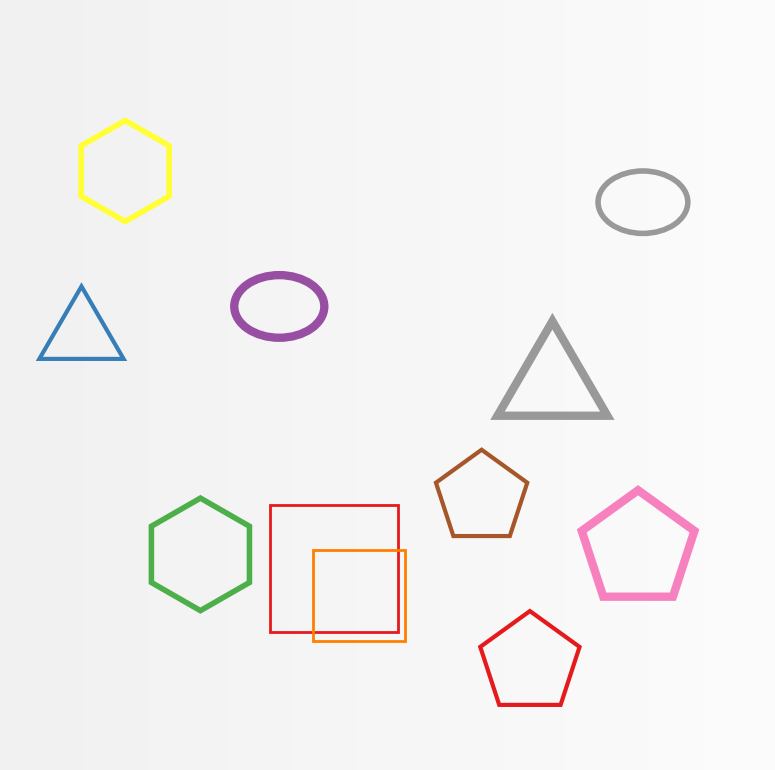[{"shape": "pentagon", "thickness": 1.5, "radius": 0.34, "center": [0.684, 0.139]}, {"shape": "square", "thickness": 1, "radius": 0.41, "center": [0.431, 0.262]}, {"shape": "triangle", "thickness": 1.5, "radius": 0.31, "center": [0.105, 0.565]}, {"shape": "hexagon", "thickness": 2, "radius": 0.37, "center": [0.259, 0.28]}, {"shape": "oval", "thickness": 3, "radius": 0.29, "center": [0.36, 0.602]}, {"shape": "square", "thickness": 1, "radius": 0.3, "center": [0.463, 0.226]}, {"shape": "hexagon", "thickness": 2, "radius": 0.33, "center": [0.161, 0.778]}, {"shape": "pentagon", "thickness": 1.5, "radius": 0.31, "center": [0.621, 0.354]}, {"shape": "pentagon", "thickness": 3, "radius": 0.38, "center": [0.823, 0.287]}, {"shape": "oval", "thickness": 2, "radius": 0.29, "center": [0.83, 0.737]}, {"shape": "triangle", "thickness": 3, "radius": 0.41, "center": [0.713, 0.501]}]